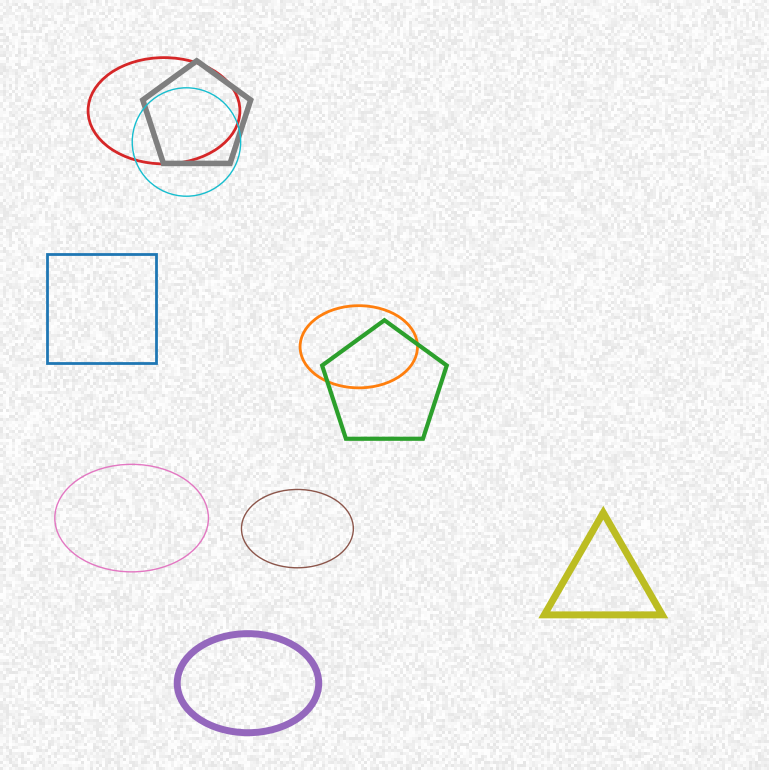[{"shape": "square", "thickness": 1, "radius": 0.36, "center": [0.132, 0.599]}, {"shape": "oval", "thickness": 1, "radius": 0.38, "center": [0.466, 0.55]}, {"shape": "pentagon", "thickness": 1.5, "radius": 0.43, "center": [0.499, 0.499]}, {"shape": "oval", "thickness": 1, "radius": 0.49, "center": [0.213, 0.856]}, {"shape": "oval", "thickness": 2.5, "radius": 0.46, "center": [0.322, 0.113]}, {"shape": "oval", "thickness": 0.5, "radius": 0.36, "center": [0.386, 0.313]}, {"shape": "oval", "thickness": 0.5, "radius": 0.5, "center": [0.171, 0.327]}, {"shape": "pentagon", "thickness": 2, "radius": 0.37, "center": [0.256, 0.847]}, {"shape": "triangle", "thickness": 2.5, "radius": 0.44, "center": [0.783, 0.246]}, {"shape": "circle", "thickness": 0.5, "radius": 0.35, "center": [0.242, 0.816]}]